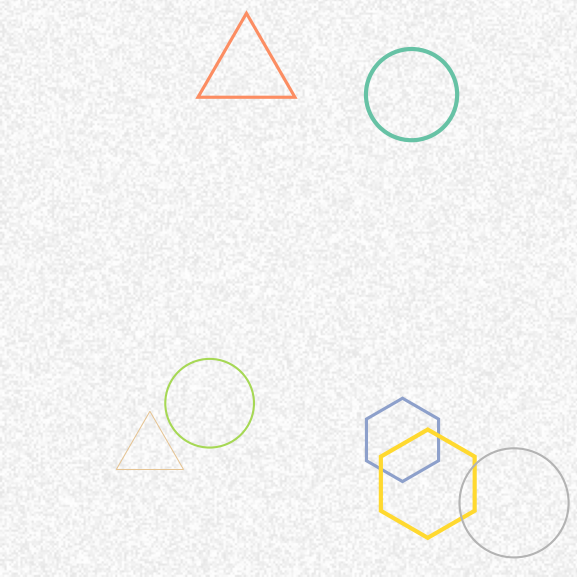[{"shape": "circle", "thickness": 2, "radius": 0.39, "center": [0.713, 0.835]}, {"shape": "triangle", "thickness": 1.5, "radius": 0.48, "center": [0.427, 0.879]}, {"shape": "hexagon", "thickness": 1.5, "radius": 0.36, "center": [0.697, 0.237]}, {"shape": "circle", "thickness": 1, "radius": 0.38, "center": [0.363, 0.301]}, {"shape": "hexagon", "thickness": 2, "radius": 0.47, "center": [0.741, 0.162]}, {"shape": "triangle", "thickness": 0.5, "radius": 0.34, "center": [0.26, 0.22]}, {"shape": "circle", "thickness": 1, "radius": 0.47, "center": [0.89, 0.128]}]